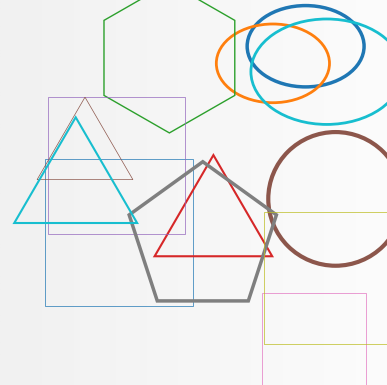[{"shape": "square", "thickness": 0.5, "radius": 0.95, "center": [0.307, 0.396]}, {"shape": "oval", "thickness": 2.5, "radius": 0.75, "center": [0.789, 0.88]}, {"shape": "oval", "thickness": 2, "radius": 0.73, "center": [0.704, 0.835]}, {"shape": "hexagon", "thickness": 1, "radius": 0.97, "center": [0.437, 0.85]}, {"shape": "triangle", "thickness": 1.5, "radius": 0.88, "center": [0.551, 0.422]}, {"shape": "square", "thickness": 0.5, "radius": 0.89, "center": [0.301, 0.571]}, {"shape": "triangle", "thickness": 0.5, "radius": 0.71, "center": [0.219, 0.605]}, {"shape": "circle", "thickness": 3, "radius": 0.87, "center": [0.866, 0.483]}, {"shape": "square", "thickness": 0.5, "radius": 0.67, "center": [0.809, 0.105]}, {"shape": "pentagon", "thickness": 2.5, "radius": 1.0, "center": [0.523, 0.38]}, {"shape": "square", "thickness": 0.5, "radius": 0.86, "center": [0.851, 0.278]}, {"shape": "triangle", "thickness": 1.5, "radius": 0.92, "center": [0.195, 0.512]}, {"shape": "oval", "thickness": 2, "radius": 0.98, "center": [0.843, 0.814]}]